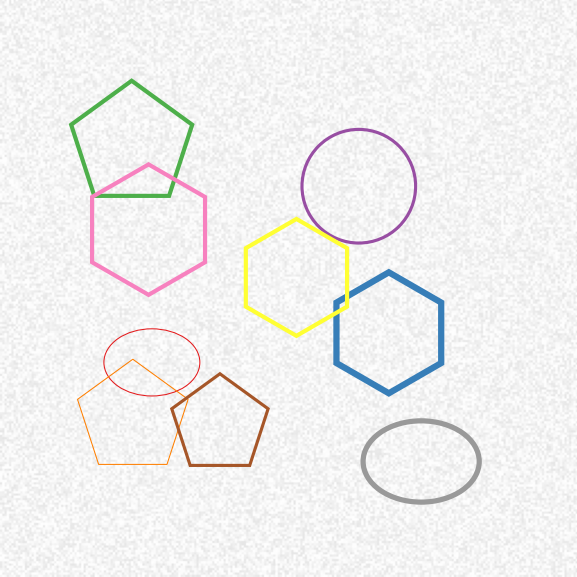[{"shape": "oval", "thickness": 0.5, "radius": 0.42, "center": [0.263, 0.372]}, {"shape": "hexagon", "thickness": 3, "radius": 0.52, "center": [0.673, 0.423]}, {"shape": "pentagon", "thickness": 2, "radius": 0.55, "center": [0.228, 0.749]}, {"shape": "circle", "thickness": 1.5, "radius": 0.49, "center": [0.621, 0.677]}, {"shape": "pentagon", "thickness": 0.5, "radius": 0.5, "center": [0.23, 0.276]}, {"shape": "hexagon", "thickness": 2, "radius": 0.51, "center": [0.513, 0.519]}, {"shape": "pentagon", "thickness": 1.5, "radius": 0.44, "center": [0.381, 0.264]}, {"shape": "hexagon", "thickness": 2, "radius": 0.56, "center": [0.257, 0.602]}, {"shape": "oval", "thickness": 2.5, "radius": 0.5, "center": [0.729, 0.2]}]